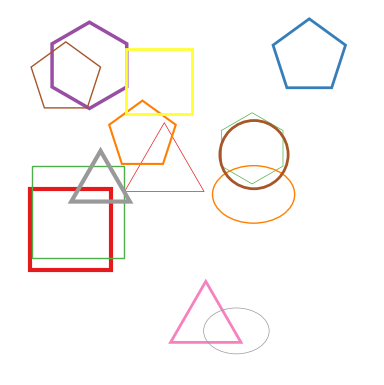[{"shape": "triangle", "thickness": 0.5, "radius": 0.6, "center": [0.427, 0.562]}, {"shape": "square", "thickness": 3, "radius": 0.52, "center": [0.183, 0.405]}, {"shape": "pentagon", "thickness": 2, "radius": 0.49, "center": [0.803, 0.852]}, {"shape": "square", "thickness": 1, "radius": 0.6, "center": [0.202, 0.449]}, {"shape": "hexagon", "thickness": 0.5, "radius": 0.46, "center": [0.655, 0.615]}, {"shape": "hexagon", "thickness": 2.5, "radius": 0.56, "center": [0.232, 0.83]}, {"shape": "oval", "thickness": 1, "radius": 0.53, "center": [0.659, 0.495]}, {"shape": "pentagon", "thickness": 1.5, "radius": 0.45, "center": [0.37, 0.648]}, {"shape": "square", "thickness": 2, "radius": 0.43, "center": [0.413, 0.788]}, {"shape": "circle", "thickness": 2, "radius": 0.44, "center": [0.66, 0.598]}, {"shape": "pentagon", "thickness": 1, "radius": 0.47, "center": [0.171, 0.796]}, {"shape": "triangle", "thickness": 2, "radius": 0.53, "center": [0.534, 0.164]}, {"shape": "triangle", "thickness": 3, "radius": 0.44, "center": [0.261, 0.52]}, {"shape": "oval", "thickness": 0.5, "radius": 0.43, "center": [0.614, 0.14]}]